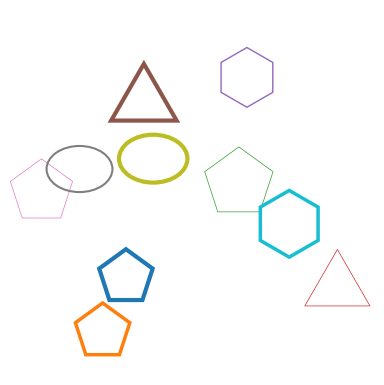[{"shape": "pentagon", "thickness": 3, "radius": 0.37, "center": [0.327, 0.28]}, {"shape": "pentagon", "thickness": 2.5, "radius": 0.37, "center": [0.267, 0.139]}, {"shape": "pentagon", "thickness": 0.5, "radius": 0.47, "center": [0.62, 0.525]}, {"shape": "triangle", "thickness": 0.5, "radius": 0.49, "center": [0.876, 0.254]}, {"shape": "hexagon", "thickness": 1, "radius": 0.39, "center": [0.641, 0.799]}, {"shape": "triangle", "thickness": 3, "radius": 0.49, "center": [0.374, 0.736]}, {"shape": "pentagon", "thickness": 0.5, "radius": 0.42, "center": [0.108, 0.502]}, {"shape": "oval", "thickness": 1.5, "radius": 0.43, "center": [0.207, 0.561]}, {"shape": "oval", "thickness": 3, "radius": 0.44, "center": [0.398, 0.588]}, {"shape": "hexagon", "thickness": 2.5, "radius": 0.43, "center": [0.751, 0.419]}]